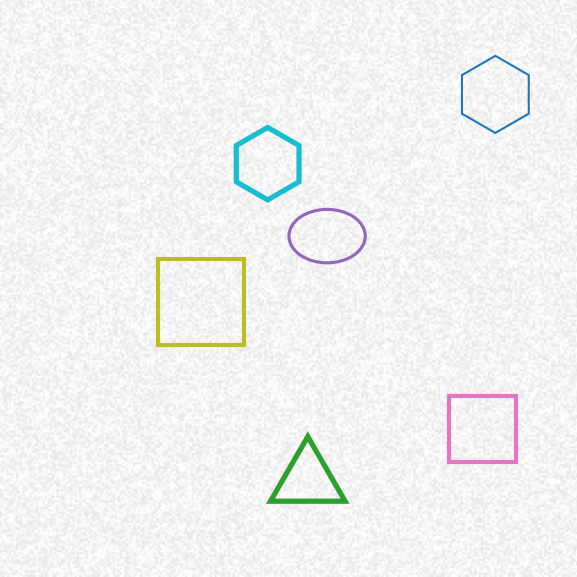[{"shape": "hexagon", "thickness": 1, "radius": 0.33, "center": [0.858, 0.836]}, {"shape": "triangle", "thickness": 2.5, "radius": 0.37, "center": [0.533, 0.169]}, {"shape": "oval", "thickness": 1.5, "radius": 0.33, "center": [0.566, 0.59]}, {"shape": "square", "thickness": 2, "radius": 0.29, "center": [0.836, 0.256]}, {"shape": "square", "thickness": 2, "radius": 0.37, "center": [0.348, 0.476]}, {"shape": "hexagon", "thickness": 2.5, "radius": 0.31, "center": [0.463, 0.716]}]